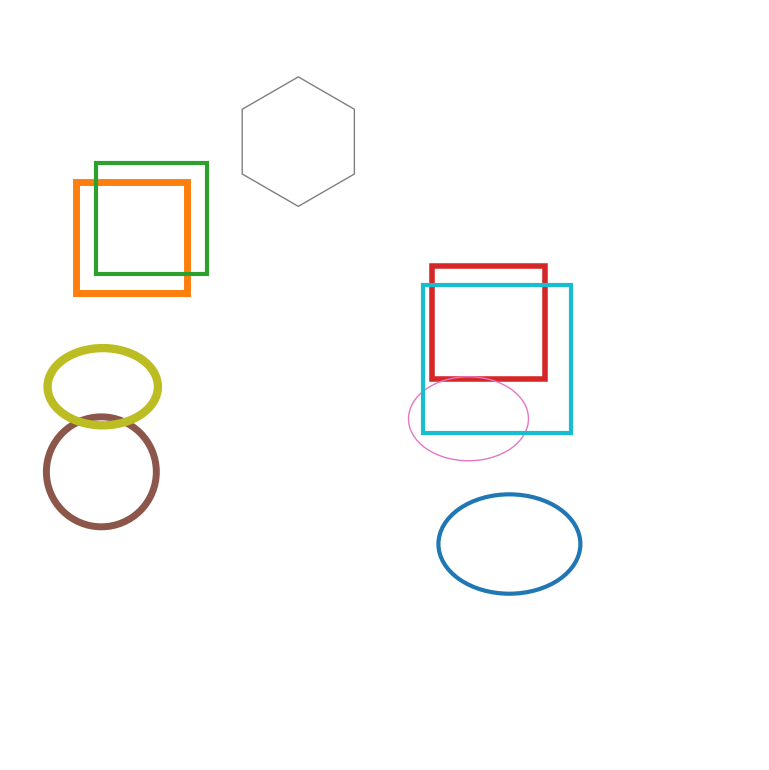[{"shape": "oval", "thickness": 1.5, "radius": 0.46, "center": [0.662, 0.293]}, {"shape": "square", "thickness": 2.5, "radius": 0.36, "center": [0.171, 0.692]}, {"shape": "square", "thickness": 1.5, "radius": 0.36, "center": [0.197, 0.716]}, {"shape": "square", "thickness": 2, "radius": 0.37, "center": [0.634, 0.582]}, {"shape": "circle", "thickness": 2.5, "radius": 0.36, "center": [0.132, 0.387]}, {"shape": "oval", "thickness": 0.5, "radius": 0.39, "center": [0.608, 0.456]}, {"shape": "hexagon", "thickness": 0.5, "radius": 0.42, "center": [0.387, 0.816]}, {"shape": "oval", "thickness": 3, "radius": 0.36, "center": [0.133, 0.498]}, {"shape": "square", "thickness": 1.5, "radius": 0.48, "center": [0.645, 0.534]}]